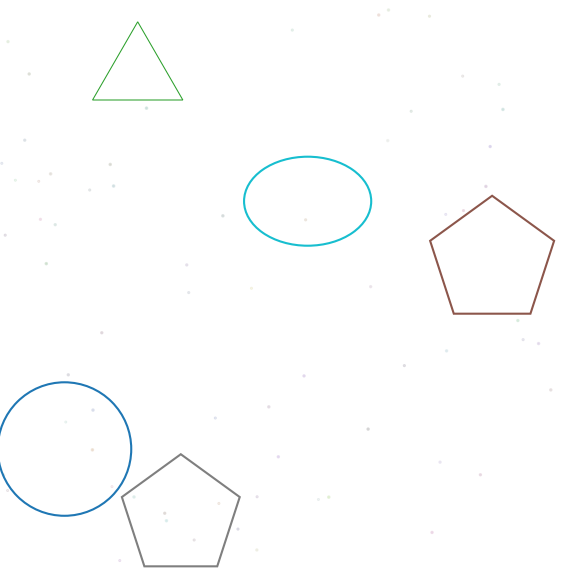[{"shape": "circle", "thickness": 1, "radius": 0.58, "center": [0.112, 0.222]}, {"shape": "triangle", "thickness": 0.5, "radius": 0.45, "center": [0.238, 0.871]}, {"shape": "pentagon", "thickness": 1, "radius": 0.56, "center": [0.852, 0.547]}, {"shape": "pentagon", "thickness": 1, "radius": 0.54, "center": [0.313, 0.105]}, {"shape": "oval", "thickness": 1, "radius": 0.55, "center": [0.533, 0.651]}]